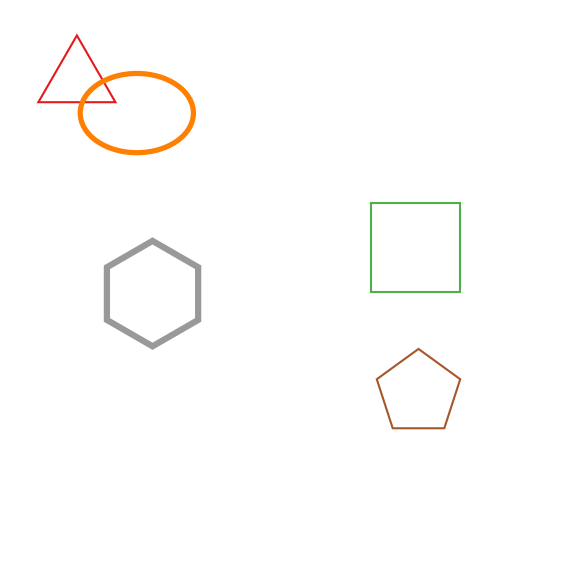[{"shape": "triangle", "thickness": 1, "radius": 0.39, "center": [0.133, 0.861]}, {"shape": "square", "thickness": 1, "radius": 0.39, "center": [0.719, 0.57]}, {"shape": "oval", "thickness": 2.5, "radius": 0.49, "center": [0.237, 0.803]}, {"shape": "pentagon", "thickness": 1, "radius": 0.38, "center": [0.725, 0.319]}, {"shape": "hexagon", "thickness": 3, "radius": 0.46, "center": [0.264, 0.491]}]